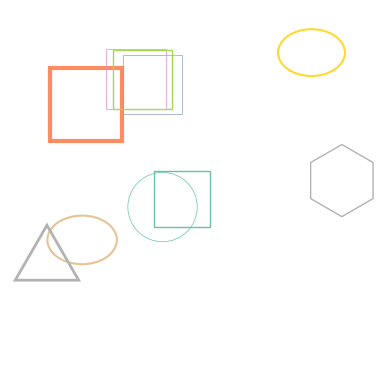[{"shape": "square", "thickness": 1, "radius": 0.37, "center": [0.473, 0.483]}, {"shape": "circle", "thickness": 0.5, "radius": 0.45, "center": [0.422, 0.462]}, {"shape": "square", "thickness": 3, "radius": 0.47, "center": [0.223, 0.729]}, {"shape": "square", "thickness": 0.5, "radius": 0.38, "center": [0.397, 0.781]}, {"shape": "square", "thickness": 0.5, "radius": 0.39, "center": [0.353, 0.794]}, {"shape": "square", "thickness": 1, "radius": 0.38, "center": [0.369, 0.794]}, {"shape": "oval", "thickness": 1.5, "radius": 0.43, "center": [0.809, 0.863]}, {"shape": "oval", "thickness": 1.5, "radius": 0.45, "center": [0.213, 0.377]}, {"shape": "hexagon", "thickness": 1, "radius": 0.47, "center": [0.888, 0.531]}, {"shape": "triangle", "thickness": 2, "radius": 0.48, "center": [0.122, 0.32]}]